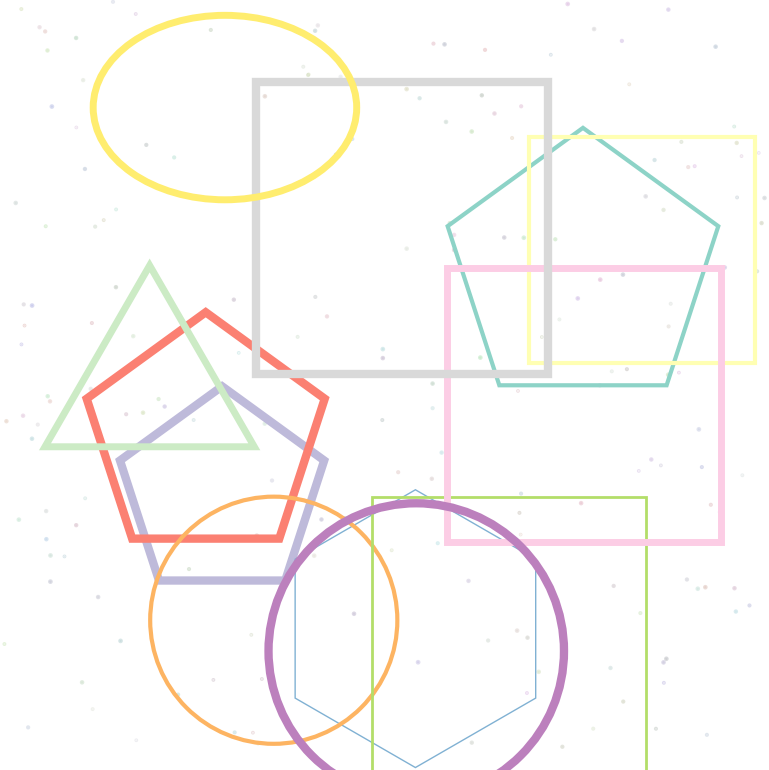[{"shape": "pentagon", "thickness": 1.5, "radius": 0.92, "center": [0.757, 0.649]}, {"shape": "square", "thickness": 1.5, "radius": 0.73, "center": [0.834, 0.676]}, {"shape": "pentagon", "thickness": 3, "radius": 0.7, "center": [0.288, 0.359]}, {"shape": "pentagon", "thickness": 3, "radius": 0.81, "center": [0.267, 0.432]}, {"shape": "hexagon", "thickness": 0.5, "radius": 0.9, "center": [0.54, 0.184]}, {"shape": "circle", "thickness": 1.5, "radius": 0.8, "center": [0.356, 0.195]}, {"shape": "square", "thickness": 1, "radius": 0.89, "center": [0.661, 0.177]}, {"shape": "square", "thickness": 2.5, "radius": 0.89, "center": [0.759, 0.474]}, {"shape": "square", "thickness": 3, "radius": 0.95, "center": [0.522, 0.704]}, {"shape": "circle", "thickness": 3, "radius": 0.96, "center": [0.541, 0.155]}, {"shape": "triangle", "thickness": 2.5, "radius": 0.78, "center": [0.194, 0.498]}, {"shape": "oval", "thickness": 2.5, "radius": 0.86, "center": [0.292, 0.86]}]